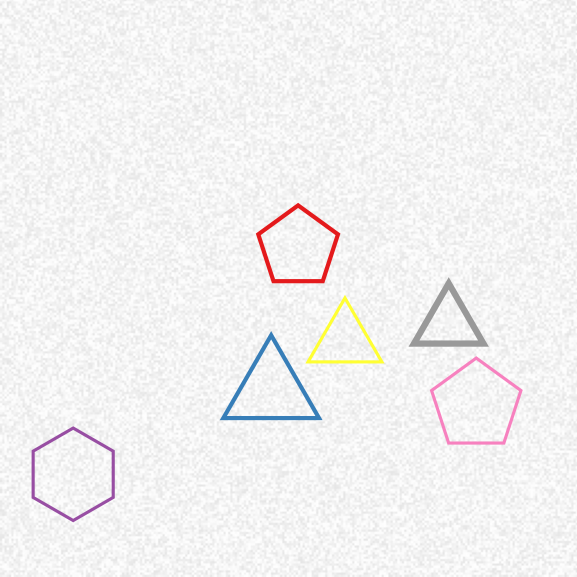[{"shape": "pentagon", "thickness": 2, "radius": 0.36, "center": [0.516, 0.571]}, {"shape": "triangle", "thickness": 2, "radius": 0.48, "center": [0.47, 0.323]}, {"shape": "hexagon", "thickness": 1.5, "radius": 0.4, "center": [0.127, 0.178]}, {"shape": "triangle", "thickness": 1.5, "radius": 0.37, "center": [0.597, 0.409]}, {"shape": "pentagon", "thickness": 1.5, "radius": 0.41, "center": [0.825, 0.298]}, {"shape": "triangle", "thickness": 3, "radius": 0.35, "center": [0.777, 0.439]}]